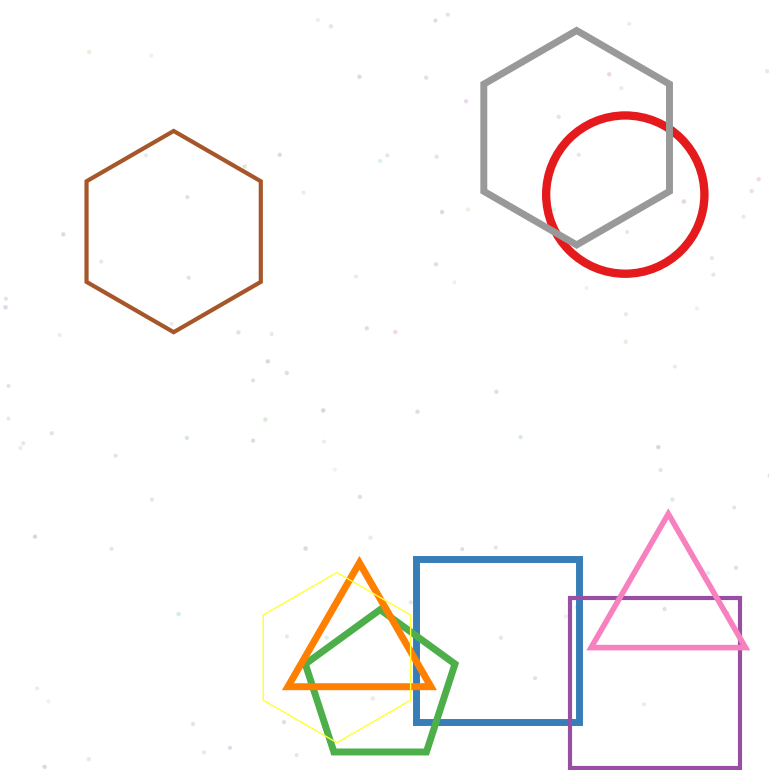[{"shape": "circle", "thickness": 3, "radius": 0.51, "center": [0.812, 0.747]}, {"shape": "square", "thickness": 2.5, "radius": 0.53, "center": [0.646, 0.168]}, {"shape": "pentagon", "thickness": 2.5, "radius": 0.51, "center": [0.494, 0.106]}, {"shape": "square", "thickness": 1.5, "radius": 0.55, "center": [0.85, 0.114]}, {"shape": "triangle", "thickness": 2.5, "radius": 0.54, "center": [0.467, 0.162]}, {"shape": "hexagon", "thickness": 0.5, "radius": 0.55, "center": [0.438, 0.146]}, {"shape": "hexagon", "thickness": 1.5, "radius": 0.65, "center": [0.226, 0.699]}, {"shape": "triangle", "thickness": 2, "radius": 0.58, "center": [0.868, 0.217]}, {"shape": "hexagon", "thickness": 2.5, "radius": 0.7, "center": [0.749, 0.821]}]